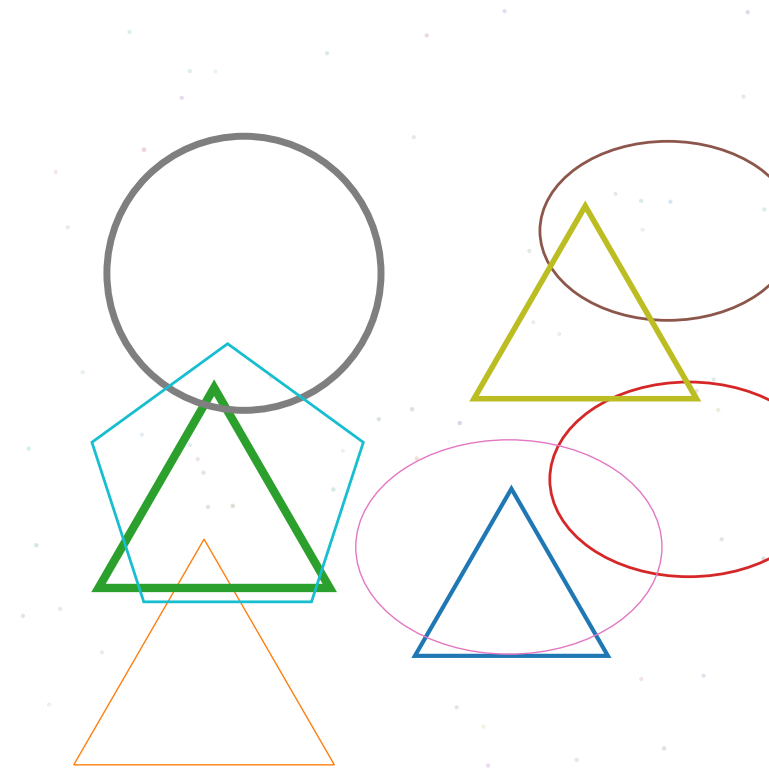[{"shape": "triangle", "thickness": 1.5, "radius": 0.72, "center": [0.664, 0.221]}, {"shape": "triangle", "thickness": 0.5, "radius": 0.98, "center": [0.265, 0.104]}, {"shape": "triangle", "thickness": 3, "radius": 0.87, "center": [0.278, 0.323]}, {"shape": "oval", "thickness": 1, "radius": 0.9, "center": [0.895, 0.377]}, {"shape": "oval", "thickness": 1, "radius": 0.83, "center": [0.867, 0.7]}, {"shape": "oval", "thickness": 0.5, "radius": 0.99, "center": [0.661, 0.29]}, {"shape": "circle", "thickness": 2.5, "radius": 0.89, "center": [0.317, 0.645]}, {"shape": "triangle", "thickness": 2, "radius": 0.83, "center": [0.76, 0.566]}, {"shape": "pentagon", "thickness": 1, "radius": 0.93, "center": [0.296, 0.368]}]